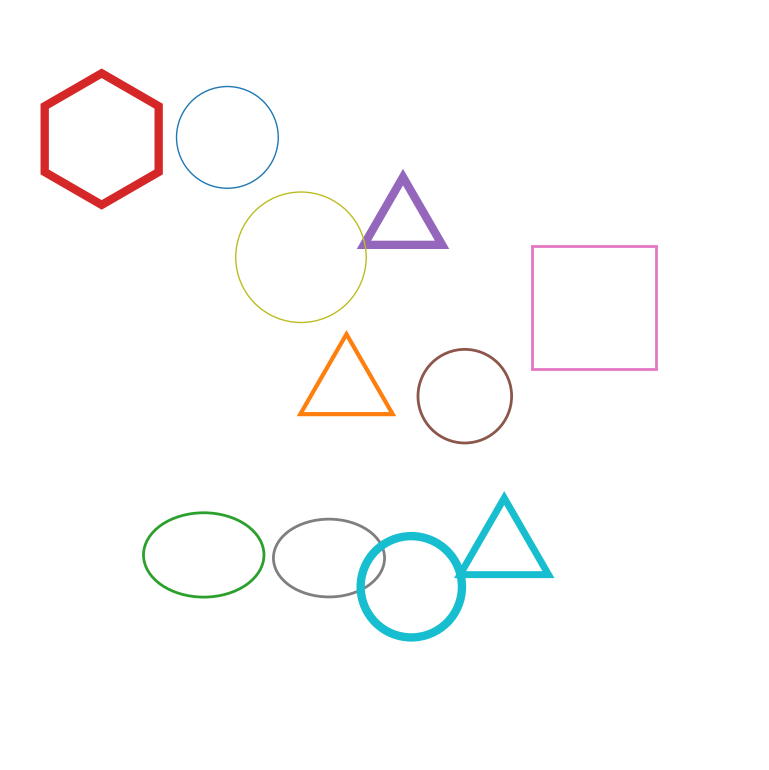[{"shape": "circle", "thickness": 0.5, "radius": 0.33, "center": [0.295, 0.822]}, {"shape": "triangle", "thickness": 1.5, "radius": 0.35, "center": [0.45, 0.497]}, {"shape": "oval", "thickness": 1, "radius": 0.39, "center": [0.265, 0.279]}, {"shape": "hexagon", "thickness": 3, "radius": 0.43, "center": [0.132, 0.819]}, {"shape": "triangle", "thickness": 3, "radius": 0.29, "center": [0.523, 0.711]}, {"shape": "circle", "thickness": 1, "radius": 0.3, "center": [0.604, 0.485]}, {"shape": "square", "thickness": 1, "radius": 0.4, "center": [0.772, 0.601]}, {"shape": "oval", "thickness": 1, "radius": 0.36, "center": [0.427, 0.275]}, {"shape": "circle", "thickness": 0.5, "radius": 0.42, "center": [0.391, 0.666]}, {"shape": "circle", "thickness": 3, "radius": 0.33, "center": [0.534, 0.238]}, {"shape": "triangle", "thickness": 2.5, "radius": 0.33, "center": [0.655, 0.287]}]